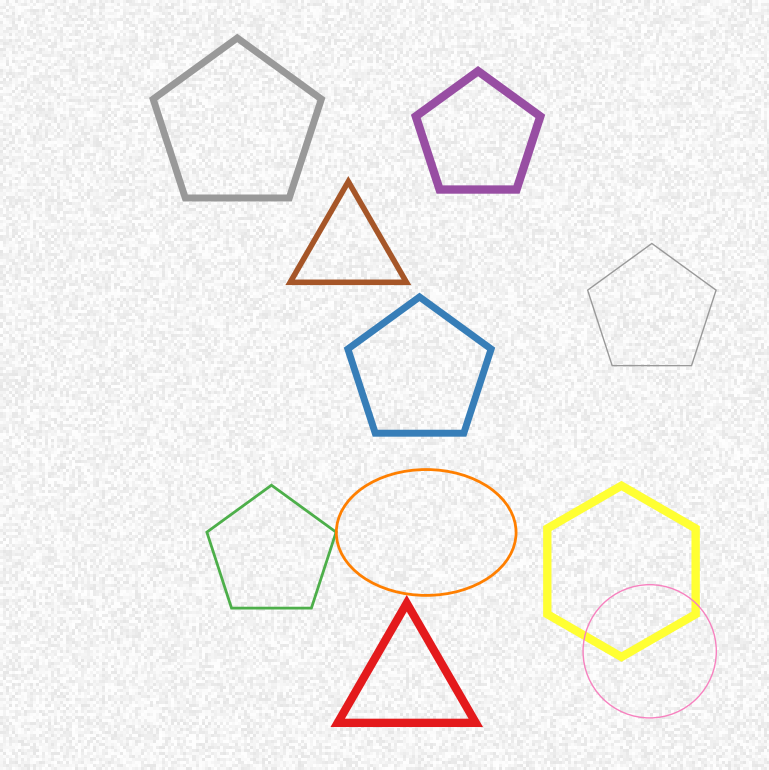[{"shape": "triangle", "thickness": 3, "radius": 0.52, "center": [0.528, 0.113]}, {"shape": "pentagon", "thickness": 2.5, "radius": 0.49, "center": [0.545, 0.517]}, {"shape": "pentagon", "thickness": 1, "radius": 0.44, "center": [0.353, 0.282]}, {"shape": "pentagon", "thickness": 3, "radius": 0.42, "center": [0.621, 0.823]}, {"shape": "oval", "thickness": 1, "radius": 0.58, "center": [0.553, 0.308]}, {"shape": "hexagon", "thickness": 3, "radius": 0.56, "center": [0.807, 0.258]}, {"shape": "triangle", "thickness": 2, "radius": 0.44, "center": [0.452, 0.677]}, {"shape": "circle", "thickness": 0.5, "radius": 0.43, "center": [0.844, 0.154]}, {"shape": "pentagon", "thickness": 2.5, "radius": 0.57, "center": [0.308, 0.836]}, {"shape": "pentagon", "thickness": 0.5, "radius": 0.44, "center": [0.847, 0.596]}]